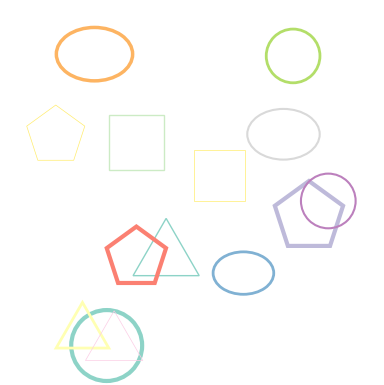[{"shape": "triangle", "thickness": 1, "radius": 0.5, "center": [0.432, 0.334]}, {"shape": "circle", "thickness": 3, "radius": 0.46, "center": [0.277, 0.103]}, {"shape": "triangle", "thickness": 2, "radius": 0.39, "center": [0.214, 0.135]}, {"shape": "pentagon", "thickness": 3, "radius": 0.47, "center": [0.802, 0.437]}, {"shape": "pentagon", "thickness": 3, "radius": 0.4, "center": [0.354, 0.33]}, {"shape": "oval", "thickness": 2, "radius": 0.39, "center": [0.632, 0.291]}, {"shape": "oval", "thickness": 2.5, "radius": 0.5, "center": [0.245, 0.859]}, {"shape": "circle", "thickness": 2, "radius": 0.35, "center": [0.761, 0.855]}, {"shape": "triangle", "thickness": 0.5, "radius": 0.43, "center": [0.297, 0.107]}, {"shape": "oval", "thickness": 1.5, "radius": 0.47, "center": [0.736, 0.651]}, {"shape": "circle", "thickness": 1.5, "radius": 0.36, "center": [0.853, 0.478]}, {"shape": "square", "thickness": 1, "radius": 0.36, "center": [0.355, 0.629]}, {"shape": "square", "thickness": 0.5, "radius": 0.33, "center": [0.57, 0.544]}, {"shape": "pentagon", "thickness": 0.5, "radius": 0.4, "center": [0.145, 0.648]}]